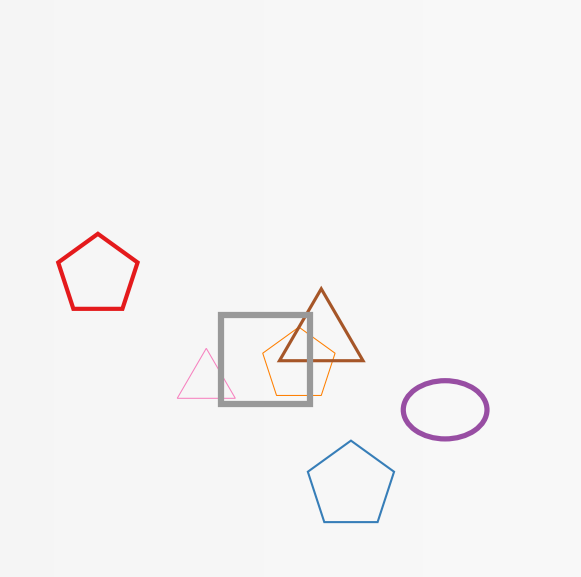[{"shape": "pentagon", "thickness": 2, "radius": 0.36, "center": [0.168, 0.522]}, {"shape": "pentagon", "thickness": 1, "radius": 0.39, "center": [0.604, 0.158]}, {"shape": "oval", "thickness": 2.5, "radius": 0.36, "center": [0.766, 0.29]}, {"shape": "pentagon", "thickness": 0.5, "radius": 0.33, "center": [0.514, 0.367]}, {"shape": "triangle", "thickness": 1.5, "radius": 0.42, "center": [0.553, 0.416]}, {"shape": "triangle", "thickness": 0.5, "radius": 0.29, "center": [0.355, 0.338]}, {"shape": "square", "thickness": 3, "radius": 0.38, "center": [0.456, 0.376]}]